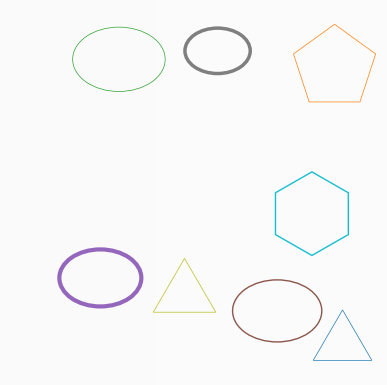[{"shape": "triangle", "thickness": 0.5, "radius": 0.44, "center": [0.884, 0.108]}, {"shape": "pentagon", "thickness": 0.5, "radius": 0.56, "center": [0.863, 0.825]}, {"shape": "oval", "thickness": 0.5, "radius": 0.6, "center": [0.307, 0.846]}, {"shape": "oval", "thickness": 3, "radius": 0.53, "center": [0.259, 0.278]}, {"shape": "oval", "thickness": 1, "radius": 0.58, "center": [0.715, 0.192]}, {"shape": "oval", "thickness": 2.5, "radius": 0.42, "center": [0.562, 0.868]}, {"shape": "triangle", "thickness": 0.5, "radius": 0.47, "center": [0.476, 0.236]}, {"shape": "hexagon", "thickness": 1, "radius": 0.54, "center": [0.805, 0.445]}]